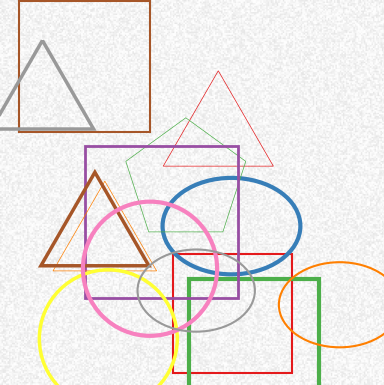[{"shape": "triangle", "thickness": 0.5, "radius": 0.83, "center": [0.567, 0.651]}, {"shape": "square", "thickness": 1.5, "radius": 0.77, "center": [0.604, 0.185]}, {"shape": "oval", "thickness": 3, "radius": 0.89, "center": [0.601, 0.413]}, {"shape": "pentagon", "thickness": 0.5, "radius": 0.82, "center": [0.483, 0.53]}, {"shape": "square", "thickness": 3, "radius": 0.84, "center": [0.659, 0.107]}, {"shape": "square", "thickness": 2, "radius": 0.99, "center": [0.419, 0.423]}, {"shape": "oval", "thickness": 1.5, "radius": 0.79, "center": [0.882, 0.208]}, {"shape": "triangle", "thickness": 0.5, "radius": 0.78, "center": [0.272, 0.374]}, {"shape": "circle", "thickness": 2.5, "radius": 0.9, "center": [0.281, 0.12]}, {"shape": "square", "thickness": 1.5, "radius": 0.85, "center": [0.22, 0.827]}, {"shape": "triangle", "thickness": 2.5, "radius": 0.81, "center": [0.246, 0.391]}, {"shape": "circle", "thickness": 3, "radius": 0.87, "center": [0.39, 0.302]}, {"shape": "triangle", "thickness": 2.5, "radius": 0.77, "center": [0.11, 0.742]}, {"shape": "oval", "thickness": 1.5, "radius": 0.76, "center": [0.51, 0.245]}]